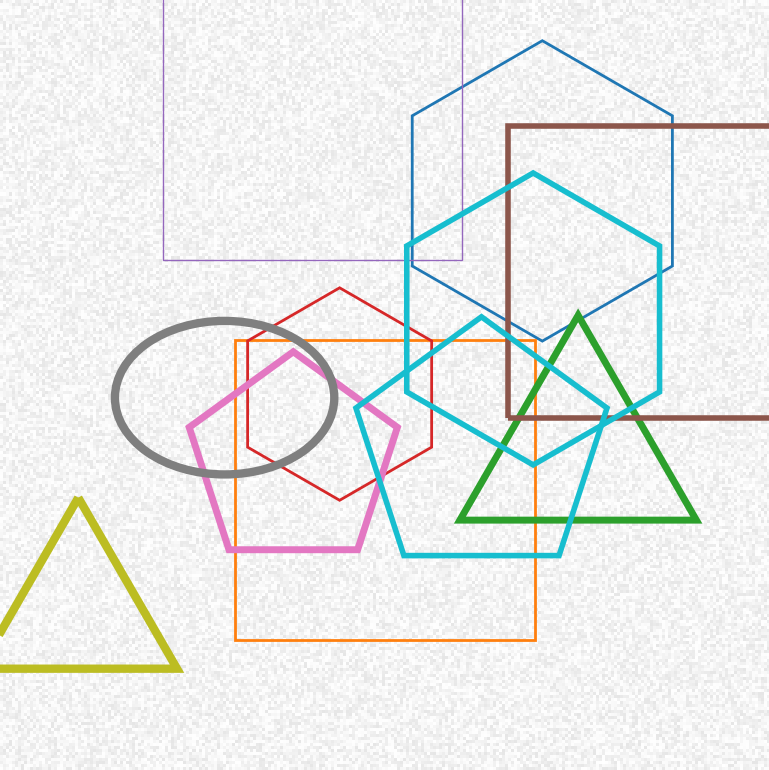[{"shape": "hexagon", "thickness": 1, "radius": 0.98, "center": [0.704, 0.752]}, {"shape": "square", "thickness": 1, "radius": 0.97, "center": [0.5, 0.364]}, {"shape": "triangle", "thickness": 2.5, "radius": 0.89, "center": [0.751, 0.413]}, {"shape": "hexagon", "thickness": 1, "radius": 0.69, "center": [0.441, 0.488]}, {"shape": "square", "thickness": 0.5, "radius": 0.97, "center": [0.406, 0.857]}, {"shape": "square", "thickness": 2, "radius": 0.95, "center": [0.85, 0.646]}, {"shape": "pentagon", "thickness": 2.5, "radius": 0.71, "center": [0.381, 0.401]}, {"shape": "oval", "thickness": 3, "radius": 0.71, "center": [0.292, 0.484]}, {"shape": "triangle", "thickness": 3, "radius": 0.74, "center": [0.102, 0.206]}, {"shape": "pentagon", "thickness": 2, "radius": 0.86, "center": [0.625, 0.417]}, {"shape": "hexagon", "thickness": 2, "radius": 0.95, "center": [0.692, 0.586]}]